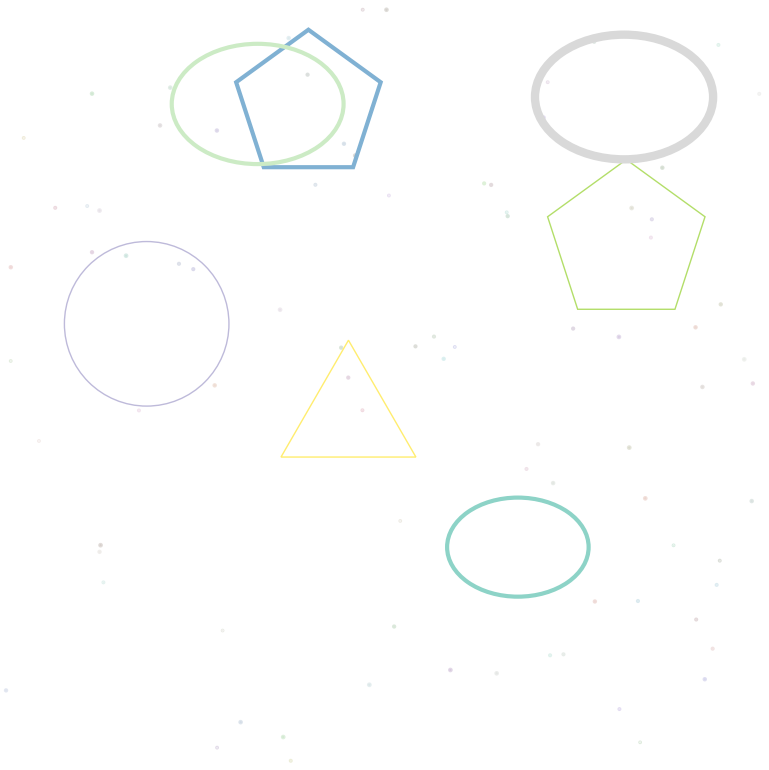[{"shape": "oval", "thickness": 1.5, "radius": 0.46, "center": [0.673, 0.289]}, {"shape": "circle", "thickness": 0.5, "radius": 0.53, "center": [0.19, 0.579]}, {"shape": "pentagon", "thickness": 1.5, "radius": 0.49, "center": [0.401, 0.863]}, {"shape": "pentagon", "thickness": 0.5, "radius": 0.54, "center": [0.813, 0.685]}, {"shape": "oval", "thickness": 3, "radius": 0.58, "center": [0.81, 0.874]}, {"shape": "oval", "thickness": 1.5, "radius": 0.56, "center": [0.335, 0.865]}, {"shape": "triangle", "thickness": 0.5, "radius": 0.51, "center": [0.453, 0.457]}]